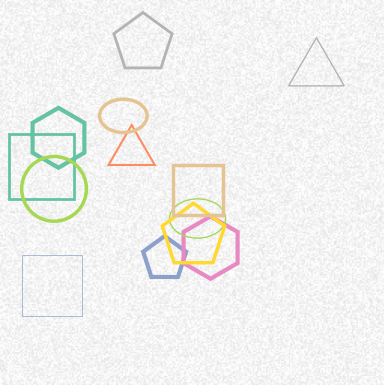[{"shape": "hexagon", "thickness": 3, "radius": 0.39, "center": [0.152, 0.642]}, {"shape": "square", "thickness": 2, "radius": 0.42, "center": [0.109, 0.568]}, {"shape": "triangle", "thickness": 1.5, "radius": 0.35, "center": [0.342, 0.606]}, {"shape": "square", "thickness": 0.5, "radius": 0.39, "center": [0.135, 0.259]}, {"shape": "pentagon", "thickness": 3, "radius": 0.29, "center": [0.428, 0.328]}, {"shape": "hexagon", "thickness": 3, "radius": 0.4, "center": [0.547, 0.357]}, {"shape": "circle", "thickness": 2.5, "radius": 0.42, "center": [0.14, 0.509]}, {"shape": "oval", "thickness": 1, "radius": 0.36, "center": [0.513, 0.432]}, {"shape": "pentagon", "thickness": 2.5, "radius": 0.43, "center": [0.503, 0.387]}, {"shape": "square", "thickness": 2.5, "radius": 0.33, "center": [0.515, 0.507]}, {"shape": "oval", "thickness": 2.5, "radius": 0.31, "center": [0.32, 0.699]}, {"shape": "pentagon", "thickness": 2, "radius": 0.4, "center": [0.371, 0.888]}, {"shape": "triangle", "thickness": 1, "radius": 0.42, "center": [0.822, 0.819]}]